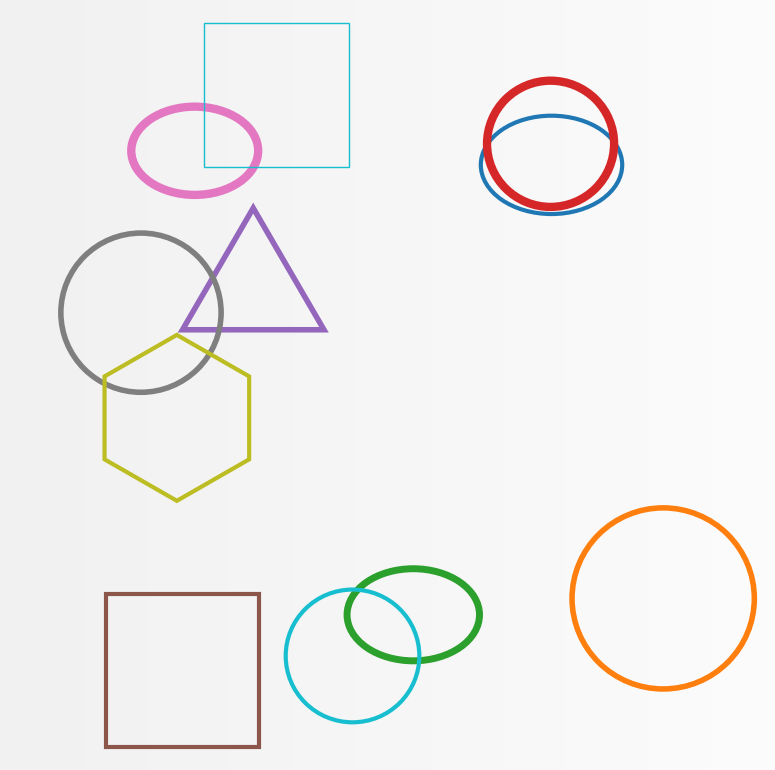[{"shape": "oval", "thickness": 1.5, "radius": 0.46, "center": [0.712, 0.786]}, {"shape": "circle", "thickness": 2, "radius": 0.59, "center": [0.856, 0.223]}, {"shape": "oval", "thickness": 2.5, "radius": 0.43, "center": [0.533, 0.202]}, {"shape": "circle", "thickness": 3, "radius": 0.41, "center": [0.71, 0.813]}, {"shape": "triangle", "thickness": 2, "radius": 0.53, "center": [0.327, 0.624]}, {"shape": "square", "thickness": 1.5, "radius": 0.5, "center": [0.235, 0.13]}, {"shape": "oval", "thickness": 3, "radius": 0.41, "center": [0.251, 0.804]}, {"shape": "circle", "thickness": 2, "radius": 0.52, "center": [0.182, 0.594]}, {"shape": "hexagon", "thickness": 1.5, "radius": 0.54, "center": [0.228, 0.457]}, {"shape": "square", "thickness": 0.5, "radius": 0.47, "center": [0.357, 0.877]}, {"shape": "circle", "thickness": 1.5, "radius": 0.43, "center": [0.455, 0.148]}]